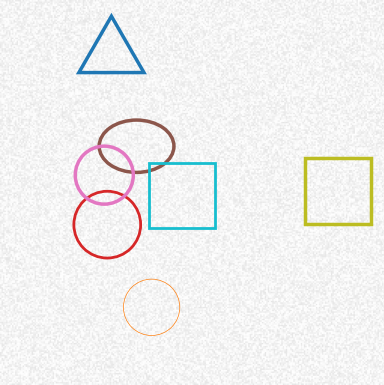[{"shape": "triangle", "thickness": 2.5, "radius": 0.49, "center": [0.289, 0.86]}, {"shape": "circle", "thickness": 0.5, "radius": 0.37, "center": [0.394, 0.202]}, {"shape": "circle", "thickness": 2, "radius": 0.43, "center": [0.279, 0.416]}, {"shape": "oval", "thickness": 2.5, "radius": 0.49, "center": [0.355, 0.62]}, {"shape": "circle", "thickness": 2.5, "radius": 0.38, "center": [0.271, 0.545]}, {"shape": "square", "thickness": 2.5, "radius": 0.43, "center": [0.878, 0.504]}, {"shape": "square", "thickness": 2, "radius": 0.43, "center": [0.473, 0.492]}]